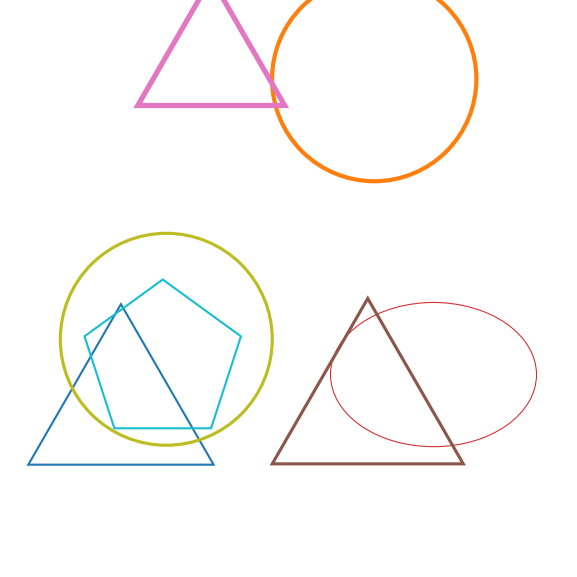[{"shape": "triangle", "thickness": 1, "radius": 0.93, "center": [0.209, 0.287]}, {"shape": "circle", "thickness": 2, "radius": 0.88, "center": [0.648, 0.862]}, {"shape": "oval", "thickness": 0.5, "radius": 0.89, "center": [0.751, 0.351]}, {"shape": "triangle", "thickness": 1.5, "radius": 0.95, "center": [0.637, 0.291]}, {"shape": "triangle", "thickness": 2.5, "radius": 0.73, "center": [0.366, 0.89]}, {"shape": "circle", "thickness": 1.5, "radius": 0.92, "center": [0.288, 0.412]}, {"shape": "pentagon", "thickness": 1, "radius": 0.71, "center": [0.282, 0.373]}]